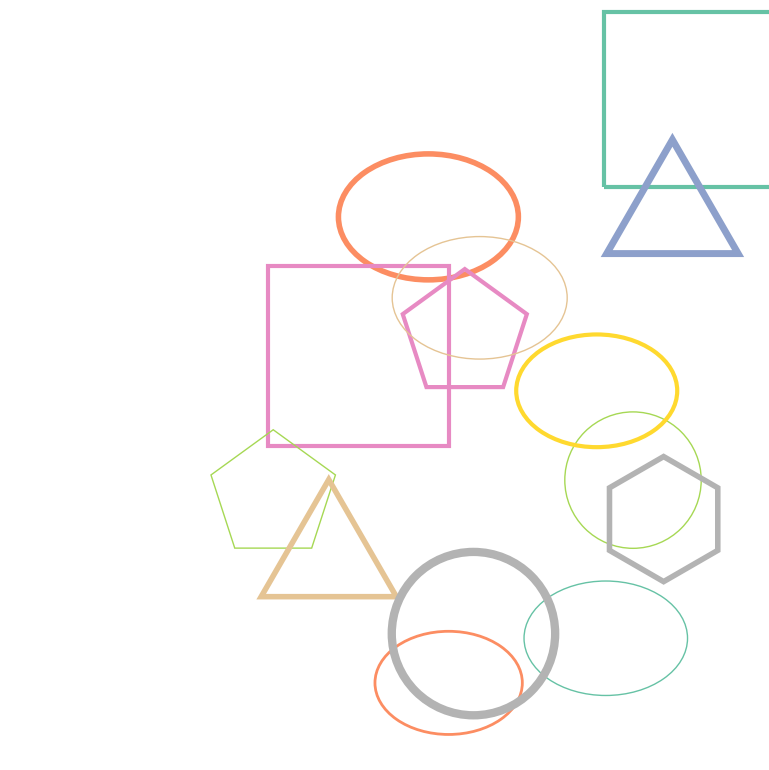[{"shape": "oval", "thickness": 0.5, "radius": 0.53, "center": [0.787, 0.171]}, {"shape": "square", "thickness": 1.5, "radius": 0.57, "center": [0.898, 0.871]}, {"shape": "oval", "thickness": 1, "radius": 0.48, "center": [0.583, 0.113]}, {"shape": "oval", "thickness": 2, "radius": 0.58, "center": [0.556, 0.718]}, {"shape": "triangle", "thickness": 2.5, "radius": 0.49, "center": [0.873, 0.72]}, {"shape": "pentagon", "thickness": 1.5, "radius": 0.42, "center": [0.604, 0.566]}, {"shape": "square", "thickness": 1.5, "radius": 0.59, "center": [0.466, 0.538]}, {"shape": "circle", "thickness": 0.5, "radius": 0.44, "center": [0.822, 0.376]}, {"shape": "pentagon", "thickness": 0.5, "radius": 0.42, "center": [0.355, 0.357]}, {"shape": "oval", "thickness": 1.5, "radius": 0.52, "center": [0.775, 0.492]}, {"shape": "triangle", "thickness": 2, "radius": 0.51, "center": [0.427, 0.276]}, {"shape": "oval", "thickness": 0.5, "radius": 0.57, "center": [0.623, 0.613]}, {"shape": "hexagon", "thickness": 2, "radius": 0.41, "center": [0.862, 0.326]}, {"shape": "circle", "thickness": 3, "radius": 0.53, "center": [0.615, 0.177]}]